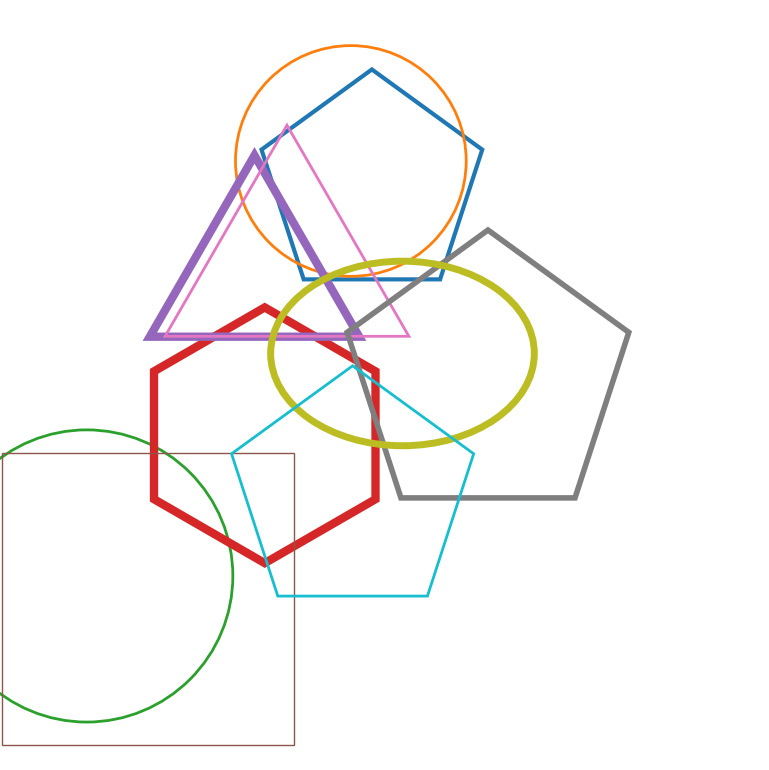[{"shape": "pentagon", "thickness": 1.5, "radius": 0.75, "center": [0.483, 0.759]}, {"shape": "circle", "thickness": 1, "radius": 0.75, "center": [0.456, 0.791]}, {"shape": "circle", "thickness": 1, "radius": 0.95, "center": [0.113, 0.252]}, {"shape": "hexagon", "thickness": 3, "radius": 0.83, "center": [0.344, 0.435]}, {"shape": "triangle", "thickness": 3, "radius": 0.78, "center": [0.331, 0.641]}, {"shape": "square", "thickness": 0.5, "radius": 0.95, "center": [0.192, 0.222]}, {"shape": "triangle", "thickness": 1, "radius": 0.91, "center": [0.373, 0.655]}, {"shape": "pentagon", "thickness": 2, "radius": 0.96, "center": [0.634, 0.509]}, {"shape": "oval", "thickness": 2.5, "radius": 0.86, "center": [0.523, 0.541]}, {"shape": "pentagon", "thickness": 1, "radius": 0.83, "center": [0.458, 0.36]}]